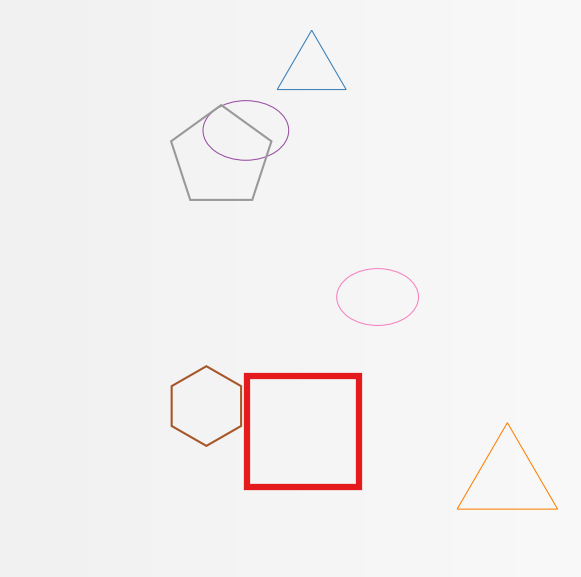[{"shape": "square", "thickness": 3, "radius": 0.48, "center": [0.521, 0.252]}, {"shape": "triangle", "thickness": 0.5, "radius": 0.34, "center": [0.536, 0.878]}, {"shape": "oval", "thickness": 0.5, "radius": 0.37, "center": [0.423, 0.773]}, {"shape": "triangle", "thickness": 0.5, "radius": 0.5, "center": [0.873, 0.167]}, {"shape": "hexagon", "thickness": 1, "radius": 0.34, "center": [0.355, 0.296]}, {"shape": "oval", "thickness": 0.5, "radius": 0.35, "center": [0.65, 0.485]}, {"shape": "pentagon", "thickness": 1, "radius": 0.45, "center": [0.381, 0.726]}]